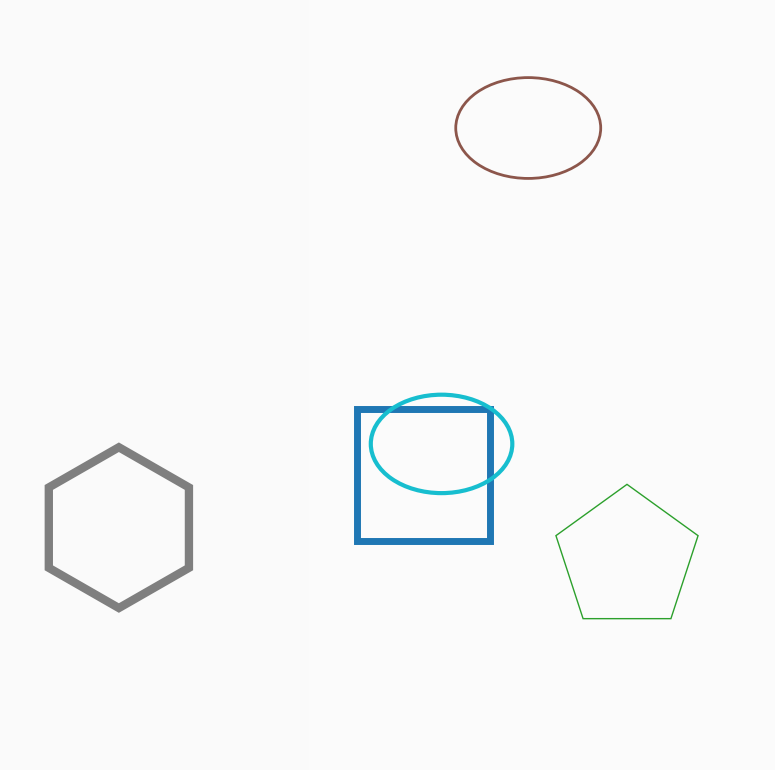[{"shape": "square", "thickness": 2.5, "radius": 0.43, "center": [0.547, 0.383]}, {"shape": "pentagon", "thickness": 0.5, "radius": 0.48, "center": [0.809, 0.275]}, {"shape": "oval", "thickness": 1, "radius": 0.47, "center": [0.682, 0.834]}, {"shape": "hexagon", "thickness": 3, "radius": 0.52, "center": [0.153, 0.315]}, {"shape": "oval", "thickness": 1.5, "radius": 0.46, "center": [0.57, 0.423]}]